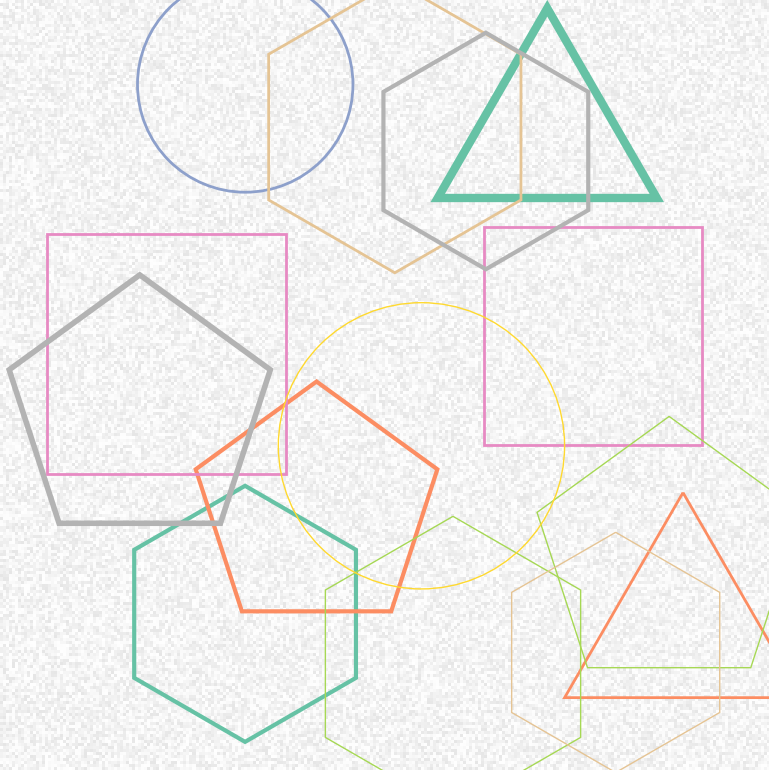[{"shape": "triangle", "thickness": 3, "radius": 0.82, "center": [0.711, 0.825]}, {"shape": "hexagon", "thickness": 1.5, "radius": 0.83, "center": [0.318, 0.203]}, {"shape": "triangle", "thickness": 1, "radius": 0.89, "center": [0.887, 0.183]}, {"shape": "pentagon", "thickness": 1.5, "radius": 0.82, "center": [0.411, 0.34]}, {"shape": "circle", "thickness": 1, "radius": 0.7, "center": [0.318, 0.89]}, {"shape": "square", "thickness": 1, "radius": 0.78, "center": [0.216, 0.54]}, {"shape": "square", "thickness": 1, "radius": 0.71, "center": [0.77, 0.564]}, {"shape": "pentagon", "thickness": 0.5, "radius": 0.9, "center": [0.869, 0.279]}, {"shape": "hexagon", "thickness": 0.5, "radius": 0.96, "center": [0.588, 0.138]}, {"shape": "circle", "thickness": 0.5, "radius": 0.93, "center": [0.547, 0.421]}, {"shape": "hexagon", "thickness": 1, "radius": 0.95, "center": [0.513, 0.835]}, {"shape": "hexagon", "thickness": 0.5, "radius": 0.78, "center": [0.8, 0.153]}, {"shape": "pentagon", "thickness": 2, "radius": 0.89, "center": [0.182, 0.465]}, {"shape": "hexagon", "thickness": 1.5, "radius": 0.77, "center": [0.631, 0.804]}]